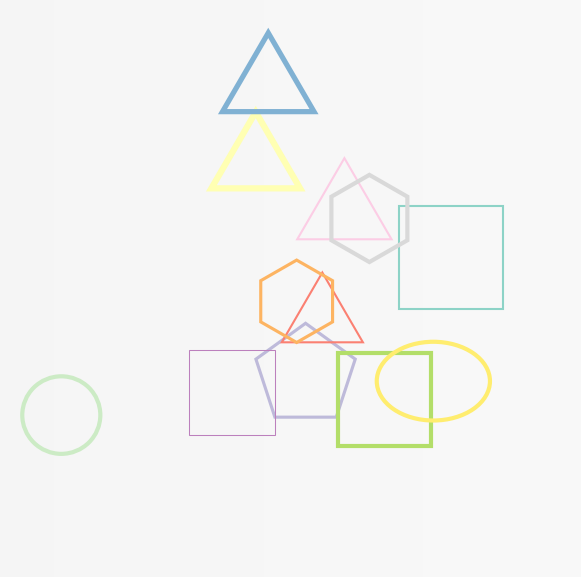[{"shape": "square", "thickness": 1, "radius": 0.45, "center": [0.776, 0.553]}, {"shape": "triangle", "thickness": 3, "radius": 0.44, "center": [0.44, 0.717]}, {"shape": "pentagon", "thickness": 1.5, "radius": 0.45, "center": [0.526, 0.349]}, {"shape": "triangle", "thickness": 1, "radius": 0.4, "center": [0.555, 0.447]}, {"shape": "triangle", "thickness": 2.5, "radius": 0.45, "center": [0.462, 0.851]}, {"shape": "hexagon", "thickness": 1.5, "radius": 0.36, "center": [0.51, 0.477]}, {"shape": "square", "thickness": 2, "radius": 0.4, "center": [0.662, 0.308]}, {"shape": "triangle", "thickness": 1, "radius": 0.47, "center": [0.593, 0.632]}, {"shape": "hexagon", "thickness": 2, "radius": 0.38, "center": [0.636, 0.621]}, {"shape": "square", "thickness": 0.5, "radius": 0.37, "center": [0.399, 0.32]}, {"shape": "circle", "thickness": 2, "radius": 0.34, "center": [0.105, 0.28]}, {"shape": "oval", "thickness": 2, "radius": 0.49, "center": [0.746, 0.339]}]